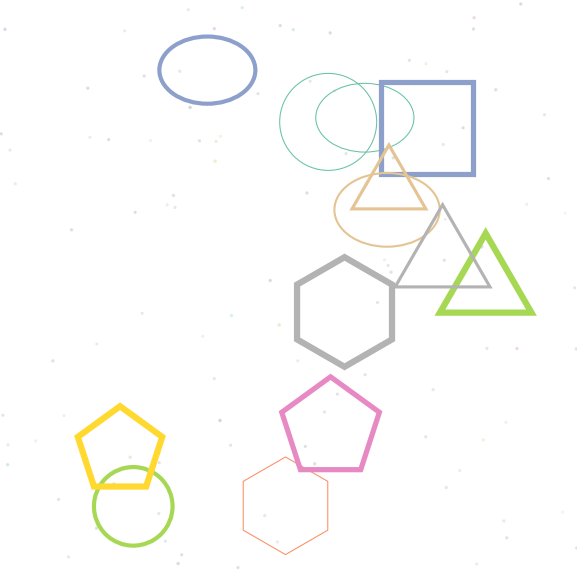[{"shape": "circle", "thickness": 0.5, "radius": 0.42, "center": [0.568, 0.788]}, {"shape": "oval", "thickness": 0.5, "radius": 0.43, "center": [0.632, 0.795]}, {"shape": "hexagon", "thickness": 0.5, "radius": 0.42, "center": [0.494, 0.123]}, {"shape": "oval", "thickness": 2, "radius": 0.42, "center": [0.359, 0.878]}, {"shape": "square", "thickness": 2.5, "radius": 0.4, "center": [0.74, 0.778]}, {"shape": "pentagon", "thickness": 2.5, "radius": 0.44, "center": [0.572, 0.258]}, {"shape": "triangle", "thickness": 3, "radius": 0.46, "center": [0.841, 0.504]}, {"shape": "circle", "thickness": 2, "radius": 0.34, "center": [0.231, 0.122]}, {"shape": "pentagon", "thickness": 3, "radius": 0.38, "center": [0.208, 0.219]}, {"shape": "oval", "thickness": 1, "radius": 0.46, "center": [0.67, 0.636]}, {"shape": "triangle", "thickness": 1.5, "radius": 0.37, "center": [0.673, 0.674]}, {"shape": "hexagon", "thickness": 3, "radius": 0.47, "center": [0.597, 0.459]}, {"shape": "triangle", "thickness": 1.5, "radius": 0.47, "center": [0.766, 0.55]}]